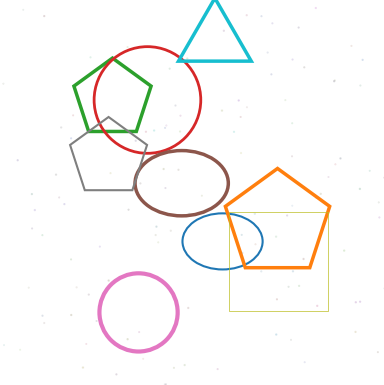[{"shape": "oval", "thickness": 1.5, "radius": 0.52, "center": [0.578, 0.373]}, {"shape": "pentagon", "thickness": 2.5, "radius": 0.71, "center": [0.721, 0.42]}, {"shape": "pentagon", "thickness": 2.5, "radius": 0.53, "center": [0.292, 0.744]}, {"shape": "circle", "thickness": 2, "radius": 0.69, "center": [0.383, 0.74]}, {"shape": "oval", "thickness": 2.5, "radius": 0.61, "center": [0.472, 0.524]}, {"shape": "circle", "thickness": 3, "radius": 0.51, "center": [0.36, 0.189]}, {"shape": "pentagon", "thickness": 1.5, "radius": 0.53, "center": [0.282, 0.591]}, {"shape": "square", "thickness": 0.5, "radius": 0.64, "center": [0.723, 0.322]}, {"shape": "triangle", "thickness": 2.5, "radius": 0.55, "center": [0.558, 0.896]}]